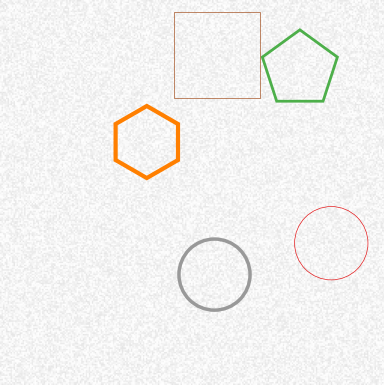[{"shape": "circle", "thickness": 0.5, "radius": 0.48, "center": [0.86, 0.368]}, {"shape": "pentagon", "thickness": 2, "radius": 0.51, "center": [0.779, 0.82]}, {"shape": "hexagon", "thickness": 3, "radius": 0.47, "center": [0.381, 0.631]}, {"shape": "square", "thickness": 0.5, "radius": 0.56, "center": [0.564, 0.856]}, {"shape": "circle", "thickness": 2.5, "radius": 0.46, "center": [0.557, 0.287]}]